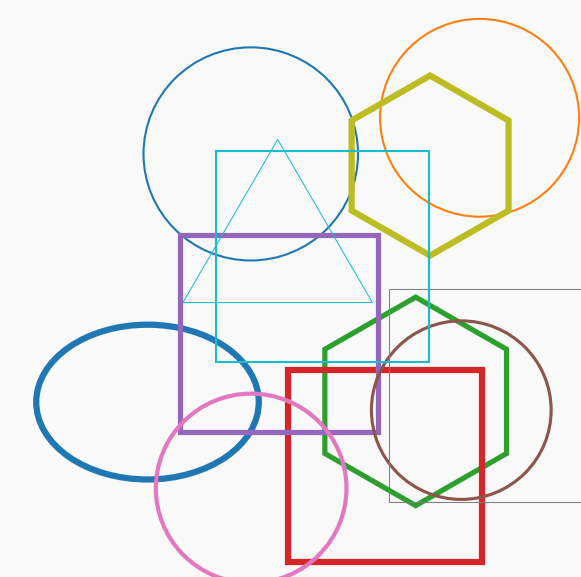[{"shape": "oval", "thickness": 3, "radius": 0.96, "center": [0.254, 0.303]}, {"shape": "circle", "thickness": 1, "radius": 0.92, "center": [0.431, 0.733]}, {"shape": "circle", "thickness": 1, "radius": 0.86, "center": [0.825, 0.795]}, {"shape": "hexagon", "thickness": 2.5, "radius": 0.9, "center": [0.715, 0.304]}, {"shape": "square", "thickness": 3, "radius": 0.83, "center": [0.662, 0.192]}, {"shape": "square", "thickness": 2.5, "radius": 0.85, "center": [0.48, 0.422]}, {"shape": "circle", "thickness": 1.5, "radius": 0.77, "center": [0.794, 0.289]}, {"shape": "circle", "thickness": 2, "radius": 0.82, "center": [0.432, 0.154]}, {"shape": "square", "thickness": 0.5, "radius": 0.92, "center": [0.853, 0.314]}, {"shape": "hexagon", "thickness": 3, "radius": 0.78, "center": [0.74, 0.712]}, {"shape": "triangle", "thickness": 0.5, "radius": 0.94, "center": [0.478, 0.569]}, {"shape": "square", "thickness": 1, "radius": 0.91, "center": [0.555, 0.556]}]